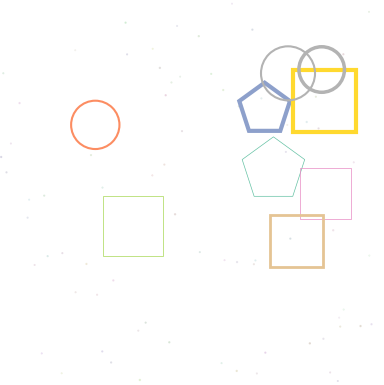[{"shape": "pentagon", "thickness": 0.5, "radius": 0.43, "center": [0.71, 0.559]}, {"shape": "circle", "thickness": 1.5, "radius": 0.31, "center": [0.247, 0.676]}, {"shape": "pentagon", "thickness": 3, "radius": 0.35, "center": [0.687, 0.716]}, {"shape": "square", "thickness": 0.5, "radius": 0.33, "center": [0.845, 0.497]}, {"shape": "square", "thickness": 0.5, "radius": 0.39, "center": [0.346, 0.413]}, {"shape": "square", "thickness": 3, "radius": 0.4, "center": [0.843, 0.737]}, {"shape": "square", "thickness": 2, "radius": 0.34, "center": [0.77, 0.374]}, {"shape": "circle", "thickness": 1.5, "radius": 0.35, "center": [0.748, 0.81]}, {"shape": "circle", "thickness": 2.5, "radius": 0.3, "center": [0.836, 0.819]}]